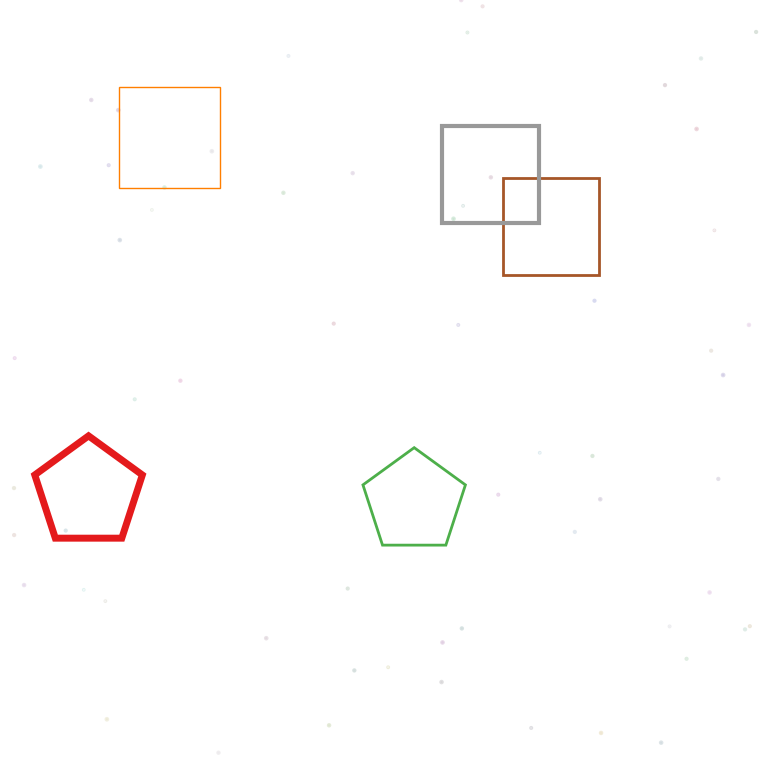[{"shape": "pentagon", "thickness": 2.5, "radius": 0.37, "center": [0.115, 0.36]}, {"shape": "pentagon", "thickness": 1, "radius": 0.35, "center": [0.538, 0.349]}, {"shape": "square", "thickness": 0.5, "radius": 0.33, "center": [0.22, 0.821]}, {"shape": "square", "thickness": 1, "radius": 0.31, "center": [0.716, 0.706]}, {"shape": "square", "thickness": 1.5, "radius": 0.31, "center": [0.637, 0.773]}]